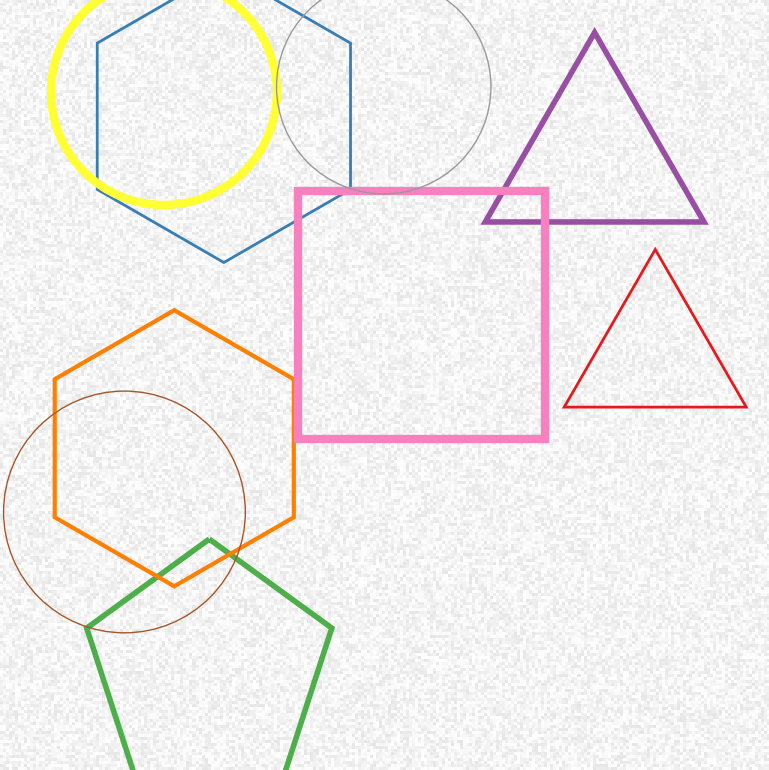[{"shape": "triangle", "thickness": 1, "radius": 0.68, "center": [0.851, 0.54]}, {"shape": "hexagon", "thickness": 1, "radius": 0.95, "center": [0.291, 0.849]}, {"shape": "pentagon", "thickness": 2, "radius": 0.84, "center": [0.272, 0.133]}, {"shape": "triangle", "thickness": 2, "radius": 0.82, "center": [0.772, 0.794]}, {"shape": "hexagon", "thickness": 1.5, "radius": 0.9, "center": [0.226, 0.418]}, {"shape": "circle", "thickness": 3, "radius": 0.73, "center": [0.213, 0.88]}, {"shape": "circle", "thickness": 0.5, "radius": 0.78, "center": [0.162, 0.335]}, {"shape": "square", "thickness": 3, "radius": 0.8, "center": [0.547, 0.591]}, {"shape": "circle", "thickness": 0.5, "radius": 0.7, "center": [0.498, 0.887]}]